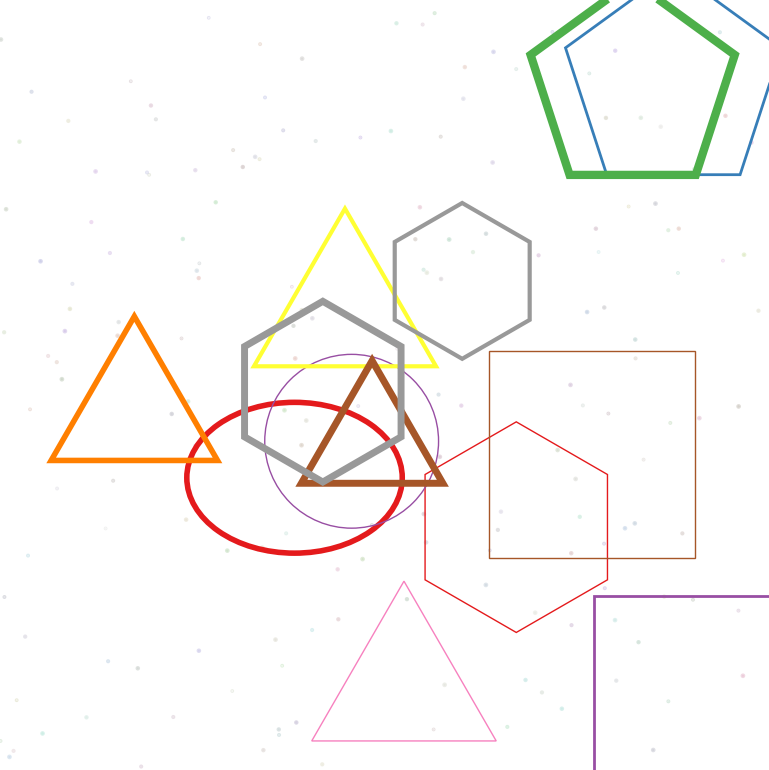[{"shape": "oval", "thickness": 2, "radius": 0.7, "center": [0.383, 0.38]}, {"shape": "hexagon", "thickness": 0.5, "radius": 0.68, "center": [0.67, 0.315]}, {"shape": "pentagon", "thickness": 1, "radius": 0.74, "center": [0.875, 0.892]}, {"shape": "pentagon", "thickness": 3, "radius": 0.7, "center": [0.822, 0.886]}, {"shape": "circle", "thickness": 0.5, "radius": 0.56, "center": [0.457, 0.427]}, {"shape": "square", "thickness": 1, "radius": 0.58, "center": [0.888, 0.11]}, {"shape": "triangle", "thickness": 2, "radius": 0.62, "center": [0.174, 0.464]}, {"shape": "triangle", "thickness": 1.5, "radius": 0.68, "center": [0.448, 0.593]}, {"shape": "square", "thickness": 0.5, "radius": 0.67, "center": [0.769, 0.41]}, {"shape": "triangle", "thickness": 2.5, "radius": 0.53, "center": [0.483, 0.425]}, {"shape": "triangle", "thickness": 0.5, "radius": 0.69, "center": [0.525, 0.107]}, {"shape": "hexagon", "thickness": 1.5, "radius": 0.51, "center": [0.6, 0.635]}, {"shape": "hexagon", "thickness": 2.5, "radius": 0.59, "center": [0.419, 0.491]}]